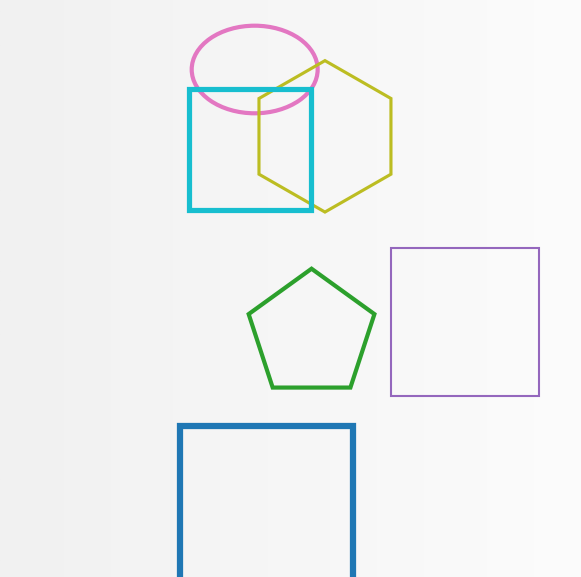[{"shape": "square", "thickness": 3, "radius": 0.74, "center": [0.458, 0.113]}, {"shape": "pentagon", "thickness": 2, "radius": 0.57, "center": [0.536, 0.42]}, {"shape": "square", "thickness": 1, "radius": 0.64, "center": [0.8, 0.442]}, {"shape": "oval", "thickness": 2, "radius": 0.54, "center": [0.438, 0.879]}, {"shape": "hexagon", "thickness": 1.5, "radius": 0.66, "center": [0.559, 0.763]}, {"shape": "square", "thickness": 2.5, "radius": 0.52, "center": [0.43, 0.741]}]